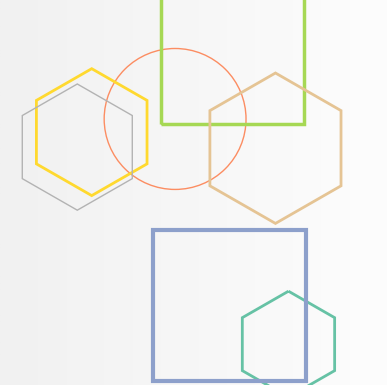[{"shape": "hexagon", "thickness": 2, "radius": 0.69, "center": [0.744, 0.106]}, {"shape": "circle", "thickness": 1, "radius": 0.92, "center": [0.452, 0.691]}, {"shape": "square", "thickness": 3, "radius": 0.98, "center": [0.593, 0.206]}, {"shape": "square", "thickness": 2.5, "radius": 0.93, "center": [0.6, 0.863]}, {"shape": "hexagon", "thickness": 2, "radius": 0.82, "center": [0.237, 0.657]}, {"shape": "hexagon", "thickness": 2, "radius": 0.98, "center": [0.711, 0.615]}, {"shape": "hexagon", "thickness": 1, "radius": 0.82, "center": [0.199, 0.618]}]